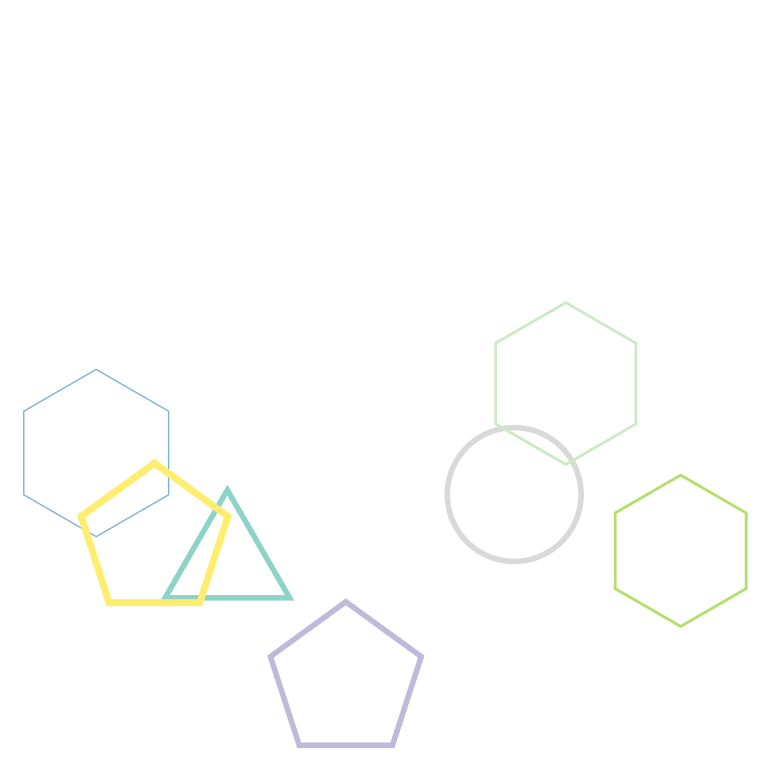[{"shape": "triangle", "thickness": 2, "radius": 0.47, "center": [0.295, 0.27]}, {"shape": "pentagon", "thickness": 2, "radius": 0.51, "center": [0.449, 0.115]}, {"shape": "hexagon", "thickness": 0.5, "radius": 0.54, "center": [0.125, 0.412]}, {"shape": "hexagon", "thickness": 1, "radius": 0.49, "center": [0.884, 0.285]}, {"shape": "circle", "thickness": 2, "radius": 0.43, "center": [0.668, 0.358]}, {"shape": "hexagon", "thickness": 1, "radius": 0.53, "center": [0.735, 0.502]}, {"shape": "pentagon", "thickness": 2.5, "radius": 0.5, "center": [0.201, 0.298]}]